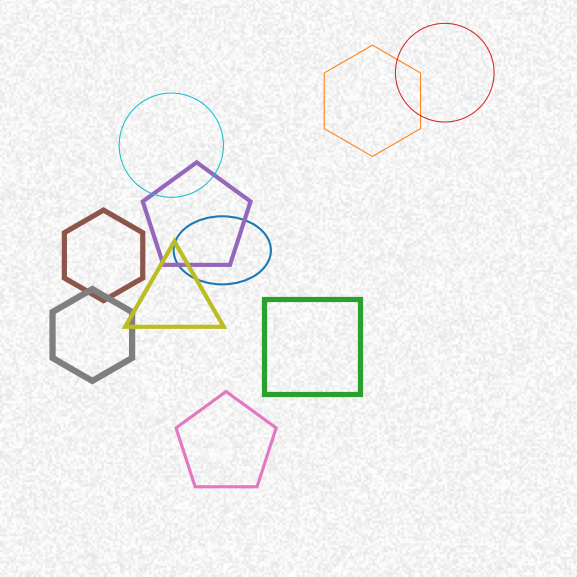[{"shape": "oval", "thickness": 1, "radius": 0.42, "center": [0.385, 0.566]}, {"shape": "hexagon", "thickness": 0.5, "radius": 0.48, "center": [0.645, 0.825]}, {"shape": "square", "thickness": 2.5, "radius": 0.41, "center": [0.541, 0.399]}, {"shape": "circle", "thickness": 0.5, "radius": 0.43, "center": [0.77, 0.873]}, {"shape": "pentagon", "thickness": 2, "radius": 0.49, "center": [0.341, 0.62]}, {"shape": "hexagon", "thickness": 2.5, "radius": 0.39, "center": [0.179, 0.557]}, {"shape": "pentagon", "thickness": 1.5, "radius": 0.46, "center": [0.392, 0.23]}, {"shape": "hexagon", "thickness": 3, "radius": 0.4, "center": [0.16, 0.419]}, {"shape": "triangle", "thickness": 2, "radius": 0.49, "center": [0.302, 0.483]}, {"shape": "circle", "thickness": 0.5, "radius": 0.45, "center": [0.297, 0.748]}]